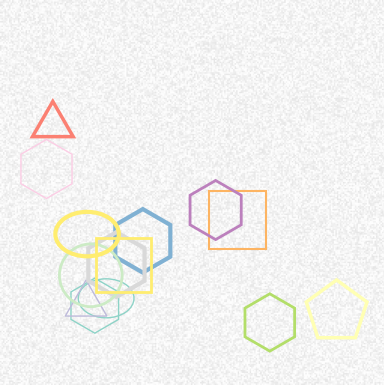[{"shape": "oval", "thickness": 1, "radius": 0.36, "center": [0.276, 0.225]}, {"shape": "hexagon", "thickness": 1, "radius": 0.36, "center": [0.246, 0.206]}, {"shape": "pentagon", "thickness": 2.5, "radius": 0.41, "center": [0.874, 0.19]}, {"shape": "triangle", "thickness": 1, "radius": 0.31, "center": [0.224, 0.21]}, {"shape": "triangle", "thickness": 2.5, "radius": 0.3, "center": [0.137, 0.676]}, {"shape": "hexagon", "thickness": 3, "radius": 0.41, "center": [0.371, 0.374]}, {"shape": "square", "thickness": 1.5, "radius": 0.37, "center": [0.617, 0.428]}, {"shape": "hexagon", "thickness": 2, "radius": 0.37, "center": [0.701, 0.162]}, {"shape": "hexagon", "thickness": 1, "radius": 0.38, "center": [0.121, 0.561]}, {"shape": "hexagon", "thickness": 3, "radius": 0.42, "center": [0.302, 0.313]}, {"shape": "hexagon", "thickness": 2, "radius": 0.38, "center": [0.56, 0.454]}, {"shape": "circle", "thickness": 2, "radius": 0.41, "center": [0.236, 0.285]}, {"shape": "oval", "thickness": 3, "radius": 0.41, "center": [0.226, 0.392]}, {"shape": "square", "thickness": 2, "radius": 0.35, "center": [0.321, 0.311]}]